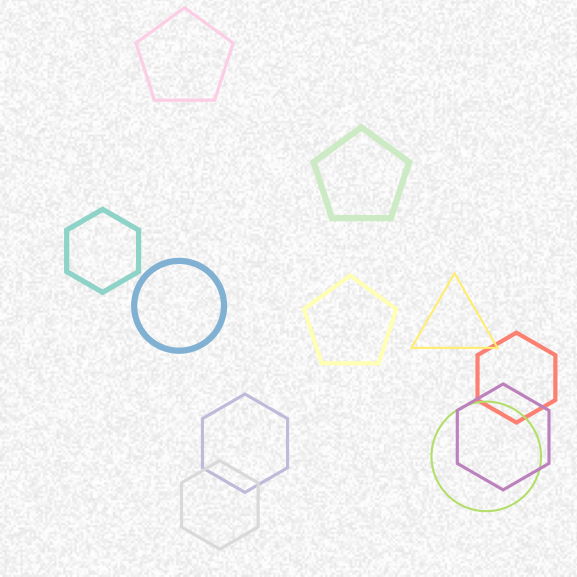[{"shape": "hexagon", "thickness": 2.5, "radius": 0.36, "center": [0.178, 0.565]}, {"shape": "pentagon", "thickness": 2, "radius": 0.42, "center": [0.606, 0.438]}, {"shape": "hexagon", "thickness": 1.5, "radius": 0.43, "center": [0.424, 0.232]}, {"shape": "hexagon", "thickness": 2, "radius": 0.39, "center": [0.894, 0.345]}, {"shape": "circle", "thickness": 3, "radius": 0.39, "center": [0.31, 0.47]}, {"shape": "circle", "thickness": 1, "radius": 0.47, "center": [0.842, 0.209]}, {"shape": "pentagon", "thickness": 1.5, "radius": 0.44, "center": [0.32, 0.897]}, {"shape": "hexagon", "thickness": 1.5, "radius": 0.38, "center": [0.381, 0.125]}, {"shape": "hexagon", "thickness": 1.5, "radius": 0.46, "center": [0.871, 0.243]}, {"shape": "pentagon", "thickness": 3, "radius": 0.43, "center": [0.626, 0.692]}, {"shape": "triangle", "thickness": 1, "radius": 0.43, "center": [0.787, 0.44]}]